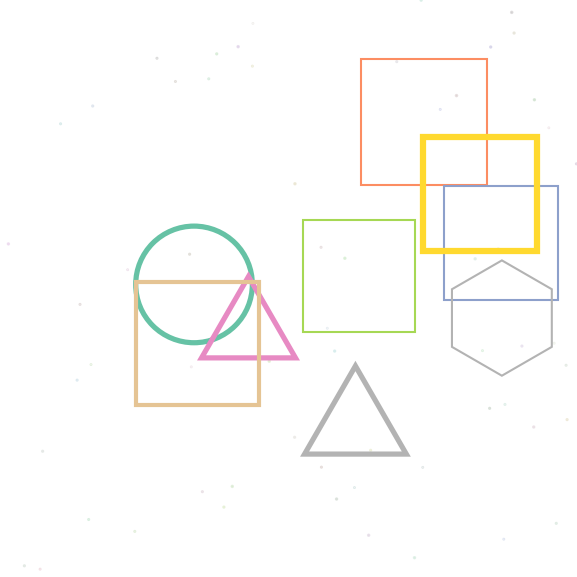[{"shape": "circle", "thickness": 2.5, "radius": 0.5, "center": [0.336, 0.507]}, {"shape": "square", "thickness": 1, "radius": 0.54, "center": [0.734, 0.788]}, {"shape": "square", "thickness": 1, "radius": 0.49, "center": [0.868, 0.579]}, {"shape": "triangle", "thickness": 2.5, "radius": 0.47, "center": [0.43, 0.426]}, {"shape": "square", "thickness": 1, "radius": 0.48, "center": [0.622, 0.522]}, {"shape": "square", "thickness": 3, "radius": 0.5, "center": [0.831, 0.663]}, {"shape": "square", "thickness": 2, "radius": 0.53, "center": [0.343, 0.404]}, {"shape": "hexagon", "thickness": 1, "radius": 0.5, "center": [0.869, 0.448]}, {"shape": "triangle", "thickness": 2.5, "radius": 0.51, "center": [0.615, 0.264]}]